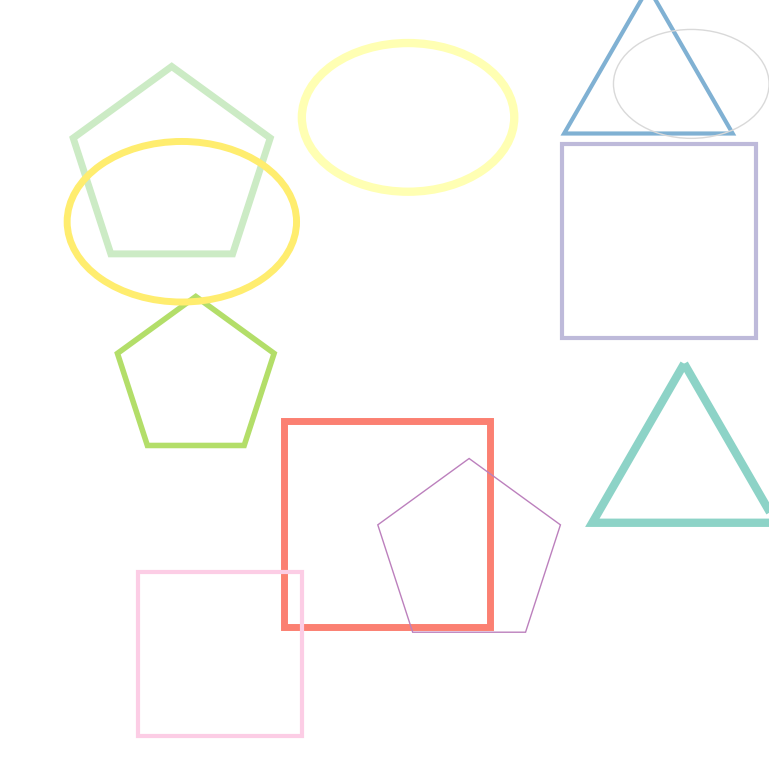[{"shape": "triangle", "thickness": 3, "radius": 0.69, "center": [0.889, 0.39]}, {"shape": "oval", "thickness": 3, "radius": 0.69, "center": [0.53, 0.848]}, {"shape": "square", "thickness": 1.5, "radius": 0.63, "center": [0.855, 0.687]}, {"shape": "square", "thickness": 2.5, "radius": 0.67, "center": [0.503, 0.32]}, {"shape": "triangle", "thickness": 1.5, "radius": 0.63, "center": [0.842, 0.89]}, {"shape": "pentagon", "thickness": 2, "radius": 0.53, "center": [0.254, 0.508]}, {"shape": "square", "thickness": 1.5, "radius": 0.53, "center": [0.285, 0.15]}, {"shape": "oval", "thickness": 0.5, "radius": 0.51, "center": [0.898, 0.891]}, {"shape": "pentagon", "thickness": 0.5, "radius": 0.62, "center": [0.609, 0.28]}, {"shape": "pentagon", "thickness": 2.5, "radius": 0.67, "center": [0.223, 0.779]}, {"shape": "oval", "thickness": 2.5, "radius": 0.74, "center": [0.236, 0.712]}]